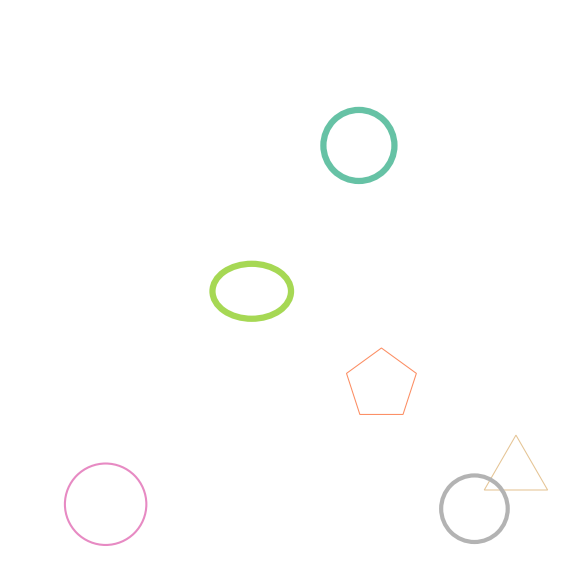[{"shape": "circle", "thickness": 3, "radius": 0.31, "center": [0.622, 0.747]}, {"shape": "pentagon", "thickness": 0.5, "radius": 0.32, "center": [0.66, 0.333]}, {"shape": "circle", "thickness": 1, "radius": 0.35, "center": [0.183, 0.126]}, {"shape": "oval", "thickness": 3, "radius": 0.34, "center": [0.436, 0.495]}, {"shape": "triangle", "thickness": 0.5, "radius": 0.32, "center": [0.893, 0.182]}, {"shape": "circle", "thickness": 2, "radius": 0.29, "center": [0.822, 0.118]}]